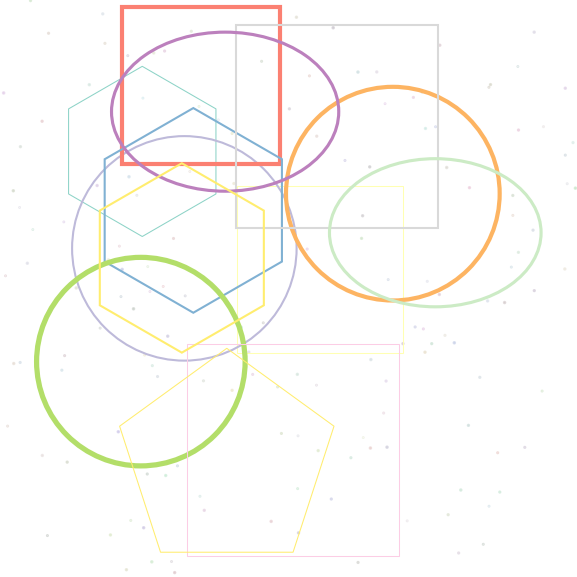[{"shape": "hexagon", "thickness": 0.5, "radius": 0.74, "center": [0.246, 0.737]}, {"shape": "square", "thickness": 0.5, "radius": 0.72, "center": [0.554, 0.532]}, {"shape": "circle", "thickness": 1, "radius": 0.97, "center": [0.319, 0.569]}, {"shape": "square", "thickness": 2, "radius": 0.68, "center": [0.348, 0.851]}, {"shape": "hexagon", "thickness": 1, "radius": 0.89, "center": [0.335, 0.635]}, {"shape": "circle", "thickness": 2, "radius": 0.93, "center": [0.68, 0.664]}, {"shape": "circle", "thickness": 2.5, "radius": 0.9, "center": [0.244, 0.373]}, {"shape": "square", "thickness": 0.5, "radius": 0.92, "center": [0.507, 0.22]}, {"shape": "square", "thickness": 1, "radius": 0.88, "center": [0.584, 0.78]}, {"shape": "oval", "thickness": 1.5, "radius": 0.98, "center": [0.39, 0.806]}, {"shape": "oval", "thickness": 1.5, "radius": 0.92, "center": [0.754, 0.596]}, {"shape": "pentagon", "thickness": 0.5, "radius": 0.98, "center": [0.393, 0.201]}, {"shape": "hexagon", "thickness": 1, "radius": 0.82, "center": [0.315, 0.552]}]